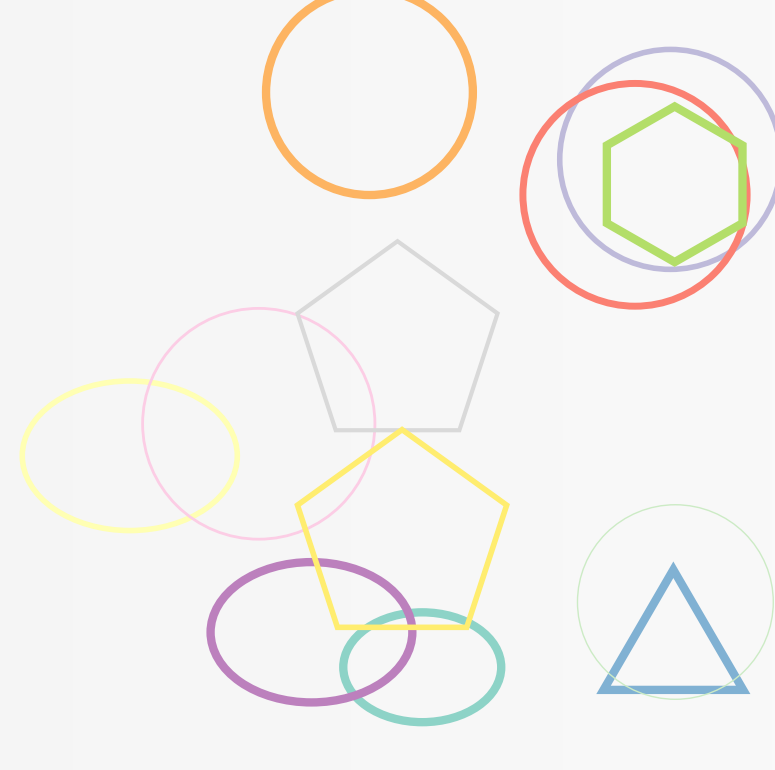[{"shape": "oval", "thickness": 3, "radius": 0.51, "center": [0.545, 0.133]}, {"shape": "oval", "thickness": 2, "radius": 0.69, "center": [0.167, 0.408]}, {"shape": "circle", "thickness": 2, "radius": 0.71, "center": [0.865, 0.793]}, {"shape": "circle", "thickness": 2.5, "radius": 0.72, "center": [0.819, 0.747]}, {"shape": "triangle", "thickness": 3, "radius": 0.52, "center": [0.869, 0.156]}, {"shape": "circle", "thickness": 3, "radius": 0.67, "center": [0.477, 0.88]}, {"shape": "hexagon", "thickness": 3, "radius": 0.51, "center": [0.871, 0.761]}, {"shape": "circle", "thickness": 1, "radius": 0.75, "center": [0.334, 0.45]}, {"shape": "pentagon", "thickness": 1.5, "radius": 0.68, "center": [0.513, 0.551]}, {"shape": "oval", "thickness": 3, "radius": 0.65, "center": [0.402, 0.179]}, {"shape": "circle", "thickness": 0.5, "radius": 0.63, "center": [0.871, 0.218]}, {"shape": "pentagon", "thickness": 2, "radius": 0.71, "center": [0.519, 0.3]}]